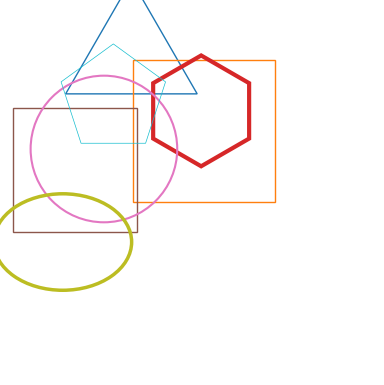[{"shape": "triangle", "thickness": 1, "radius": 0.99, "center": [0.341, 0.855]}, {"shape": "square", "thickness": 1, "radius": 0.92, "center": [0.53, 0.66]}, {"shape": "hexagon", "thickness": 3, "radius": 0.72, "center": [0.522, 0.712]}, {"shape": "square", "thickness": 1, "radius": 0.81, "center": [0.196, 0.558]}, {"shape": "circle", "thickness": 1.5, "radius": 0.95, "center": [0.27, 0.613]}, {"shape": "oval", "thickness": 2.5, "radius": 0.89, "center": [0.163, 0.371]}, {"shape": "pentagon", "thickness": 0.5, "radius": 0.71, "center": [0.294, 0.743]}]